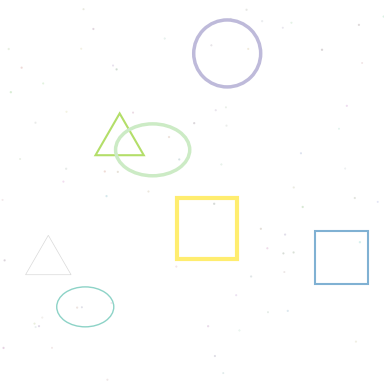[{"shape": "oval", "thickness": 1, "radius": 0.37, "center": [0.221, 0.203]}, {"shape": "circle", "thickness": 2.5, "radius": 0.43, "center": [0.59, 0.861]}, {"shape": "square", "thickness": 1.5, "radius": 0.34, "center": [0.887, 0.331]}, {"shape": "triangle", "thickness": 1.5, "radius": 0.36, "center": [0.311, 0.633]}, {"shape": "triangle", "thickness": 0.5, "radius": 0.34, "center": [0.125, 0.321]}, {"shape": "oval", "thickness": 2.5, "radius": 0.48, "center": [0.396, 0.611]}, {"shape": "square", "thickness": 3, "radius": 0.4, "center": [0.538, 0.406]}]